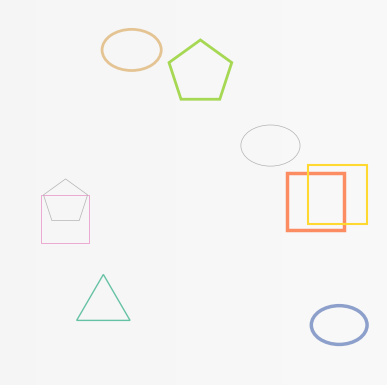[{"shape": "triangle", "thickness": 1, "radius": 0.4, "center": [0.267, 0.208]}, {"shape": "square", "thickness": 2.5, "radius": 0.37, "center": [0.814, 0.477]}, {"shape": "oval", "thickness": 2.5, "radius": 0.36, "center": [0.875, 0.156]}, {"shape": "square", "thickness": 0.5, "radius": 0.31, "center": [0.167, 0.43]}, {"shape": "pentagon", "thickness": 2, "radius": 0.43, "center": [0.517, 0.811]}, {"shape": "square", "thickness": 1.5, "radius": 0.38, "center": [0.87, 0.495]}, {"shape": "oval", "thickness": 2, "radius": 0.38, "center": [0.34, 0.87]}, {"shape": "oval", "thickness": 0.5, "radius": 0.38, "center": [0.698, 0.622]}, {"shape": "pentagon", "thickness": 0.5, "radius": 0.3, "center": [0.169, 0.475]}]